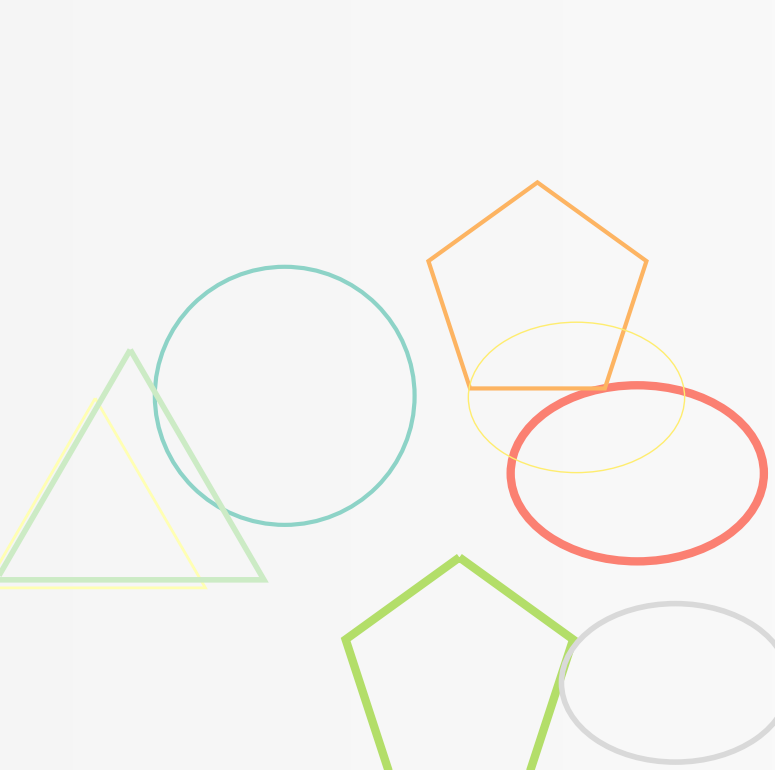[{"shape": "circle", "thickness": 1.5, "radius": 0.84, "center": [0.367, 0.486]}, {"shape": "triangle", "thickness": 1, "radius": 0.82, "center": [0.123, 0.319]}, {"shape": "oval", "thickness": 3, "radius": 0.82, "center": [0.822, 0.385]}, {"shape": "pentagon", "thickness": 1.5, "radius": 0.74, "center": [0.693, 0.615]}, {"shape": "pentagon", "thickness": 3, "radius": 0.77, "center": [0.593, 0.122]}, {"shape": "oval", "thickness": 2, "radius": 0.74, "center": [0.871, 0.113]}, {"shape": "triangle", "thickness": 2, "radius": 1.0, "center": [0.168, 0.347]}, {"shape": "oval", "thickness": 0.5, "radius": 0.7, "center": [0.744, 0.484]}]